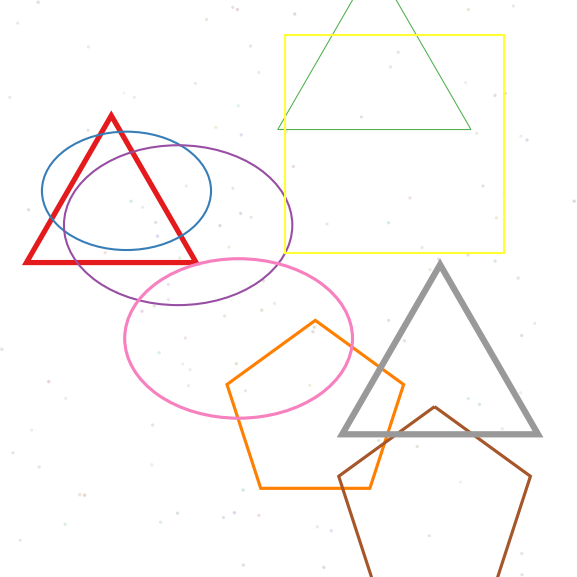[{"shape": "triangle", "thickness": 2.5, "radius": 0.85, "center": [0.193, 0.629]}, {"shape": "oval", "thickness": 1, "radius": 0.73, "center": [0.219, 0.669]}, {"shape": "triangle", "thickness": 0.5, "radius": 0.97, "center": [0.648, 0.871]}, {"shape": "oval", "thickness": 1, "radius": 0.99, "center": [0.308, 0.609]}, {"shape": "pentagon", "thickness": 1.5, "radius": 0.8, "center": [0.546, 0.284]}, {"shape": "square", "thickness": 1, "radius": 0.94, "center": [0.683, 0.75]}, {"shape": "pentagon", "thickness": 1.5, "radius": 0.87, "center": [0.752, 0.12]}, {"shape": "oval", "thickness": 1.5, "radius": 0.99, "center": [0.413, 0.413]}, {"shape": "triangle", "thickness": 3, "radius": 0.98, "center": [0.762, 0.345]}]